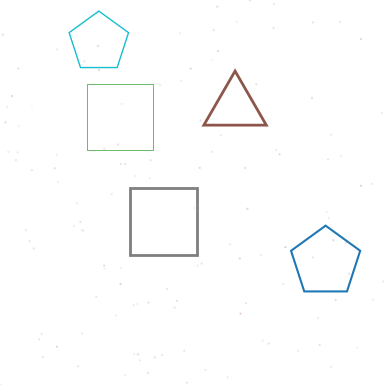[{"shape": "pentagon", "thickness": 1.5, "radius": 0.47, "center": [0.846, 0.319]}, {"shape": "square", "thickness": 0.5, "radius": 0.43, "center": [0.311, 0.695]}, {"shape": "triangle", "thickness": 2, "radius": 0.47, "center": [0.611, 0.722]}, {"shape": "square", "thickness": 2, "radius": 0.44, "center": [0.425, 0.425]}, {"shape": "pentagon", "thickness": 1, "radius": 0.41, "center": [0.257, 0.89]}]